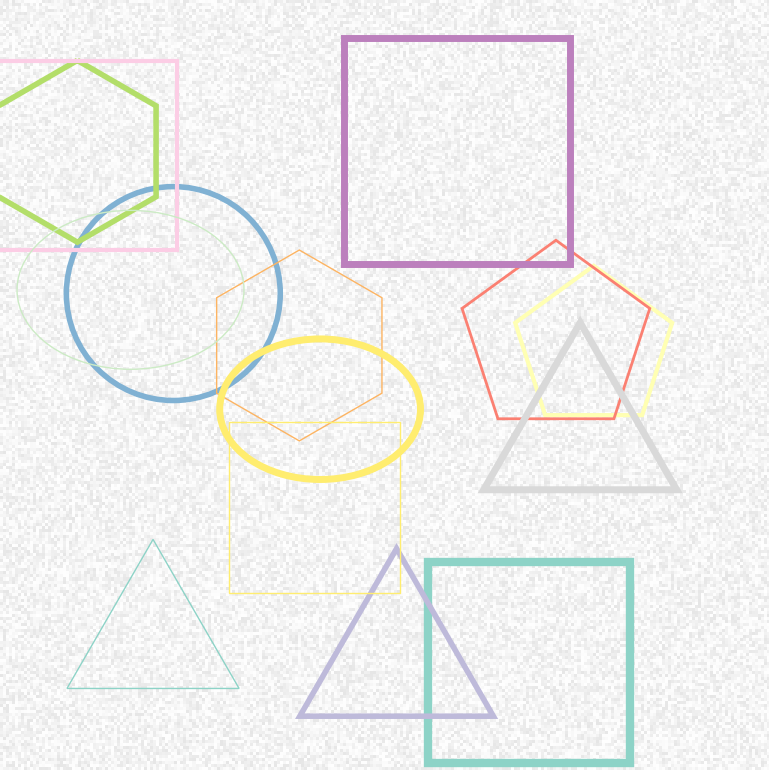[{"shape": "triangle", "thickness": 0.5, "radius": 0.65, "center": [0.199, 0.17]}, {"shape": "square", "thickness": 3, "radius": 0.66, "center": [0.687, 0.14]}, {"shape": "pentagon", "thickness": 1.5, "radius": 0.54, "center": [0.771, 0.548]}, {"shape": "triangle", "thickness": 2, "radius": 0.73, "center": [0.515, 0.142]}, {"shape": "pentagon", "thickness": 1, "radius": 0.64, "center": [0.722, 0.56]}, {"shape": "circle", "thickness": 2, "radius": 0.69, "center": [0.225, 0.619]}, {"shape": "hexagon", "thickness": 0.5, "radius": 0.62, "center": [0.389, 0.551]}, {"shape": "hexagon", "thickness": 2, "radius": 0.59, "center": [0.1, 0.804]}, {"shape": "square", "thickness": 1.5, "radius": 0.61, "center": [0.107, 0.799]}, {"shape": "triangle", "thickness": 2.5, "radius": 0.72, "center": [0.753, 0.436]}, {"shape": "square", "thickness": 2.5, "radius": 0.73, "center": [0.593, 0.804]}, {"shape": "oval", "thickness": 0.5, "radius": 0.74, "center": [0.17, 0.624]}, {"shape": "oval", "thickness": 2.5, "radius": 0.65, "center": [0.416, 0.469]}, {"shape": "square", "thickness": 0.5, "radius": 0.55, "center": [0.408, 0.34]}]